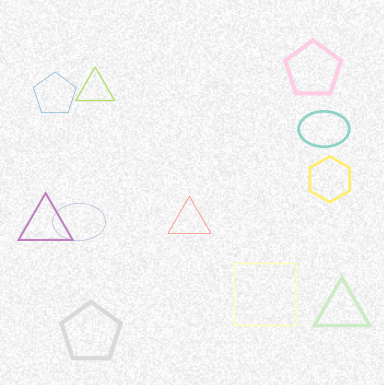[{"shape": "oval", "thickness": 2, "radius": 0.33, "center": [0.842, 0.665]}, {"shape": "square", "thickness": 1, "radius": 0.4, "center": [0.688, 0.236]}, {"shape": "oval", "thickness": 0.5, "radius": 0.34, "center": [0.206, 0.423]}, {"shape": "triangle", "thickness": 0.5, "radius": 0.32, "center": [0.492, 0.426]}, {"shape": "pentagon", "thickness": 0.5, "radius": 0.29, "center": [0.142, 0.755]}, {"shape": "triangle", "thickness": 1, "radius": 0.29, "center": [0.247, 0.768]}, {"shape": "pentagon", "thickness": 3, "radius": 0.38, "center": [0.813, 0.819]}, {"shape": "pentagon", "thickness": 3, "radius": 0.4, "center": [0.236, 0.135]}, {"shape": "triangle", "thickness": 1.5, "radius": 0.41, "center": [0.119, 0.417]}, {"shape": "triangle", "thickness": 2.5, "radius": 0.42, "center": [0.888, 0.196]}, {"shape": "hexagon", "thickness": 2, "radius": 0.3, "center": [0.857, 0.534]}]